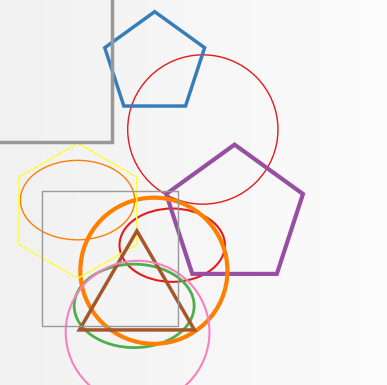[{"shape": "oval", "thickness": 1.5, "radius": 0.68, "center": [0.444, 0.363]}, {"shape": "circle", "thickness": 1, "radius": 0.97, "center": [0.523, 0.664]}, {"shape": "pentagon", "thickness": 2.5, "radius": 0.68, "center": [0.399, 0.834]}, {"shape": "oval", "thickness": 2, "radius": 0.77, "center": [0.346, 0.206]}, {"shape": "pentagon", "thickness": 3, "radius": 0.93, "center": [0.605, 0.439]}, {"shape": "oval", "thickness": 1, "radius": 0.74, "center": [0.2, 0.48]}, {"shape": "circle", "thickness": 3, "radius": 0.95, "center": [0.397, 0.297]}, {"shape": "hexagon", "thickness": 1, "radius": 0.88, "center": [0.201, 0.452]}, {"shape": "triangle", "thickness": 2.5, "radius": 0.86, "center": [0.353, 0.229]}, {"shape": "circle", "thickness": 1.5, "radius": 0.93, "center": [0.355, 0.137]}, {"shape": "square", "thickness": 1, "radius": 0.88, "center": [0.284, 0.329]}, {"shape": "square", "thickness": 2.5, "radius": 0.94, "center": [0.102, 0.82]}]